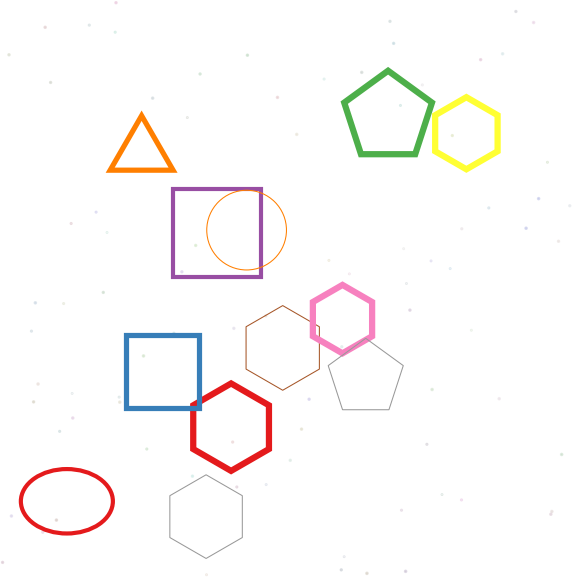[{"shape": "hexagon", "thickness": 3, "radius": 0.38, "center": [0.4, 0.259]}, {"shape": "oval", "thickness": 2, "radius": 0.4, "center": [0.116, 0.131]}, {"shape": "square", "thickness": 2.5, "radius": 0.32, "center": [0.282, 0.356]}, {"shape": "pentagon", "thickness": 3, "radius": 0.4, "center": [0.672, 0.797]}, {"shape": "square", "thickness": 2, "radius": 0.38, "center": [0.376, 0.595]}, {"shape": "circle", "thickness": 0.5, "radius": 0.35, "center": [0.427, 0.601]}, {"shape": "triangle", "thickness": 2.5, "radius": 0.31, "center": [0.245, 0.736]}, {"shape": "hexagon", "thickness": 3, "radius": 0.31, "center": [0.808, 0.768]}, {"shape": "hexagon", "thickness": 0.5, "radius": 0.37, "center": [0.49, 0.397]}, {"shape": "hexagon", "thickness": 3, "radius": 0.3, "center": [0.593, 0.447]}, {"shape": "hexagon", "thickness": 0.5, "radius": 0.36, "center": [0.357, 0.105]}, {"shape": "pentagon", "thickness": 0.5, "radius": 0.34, "center": [0.633, 0.345]}]